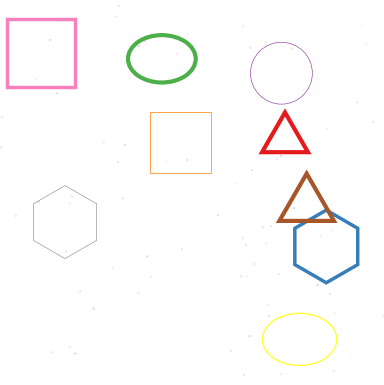[{"shape": "triangle", "thickness": 3, "radius": 0.34, "center": [0.74, 0.639]}, {"shape": "hexagon", "thickness": 2.5, "radius": 0.47, "center": [0.847, 0.36]}, {"shape": "oval", "thickness": 3, "radius": 0.44, "center": [0.42, 0.847]}, {"shape": "circle", "thickness": 0.5, "radius": 0.4, "center": [0.731, 0.81]}, {"shape": "square", "thickness": 0.5, "radius": 0.4, "center": [0.468, 0.63]}, {"shape": "oval", "thickness": 1, "radius": 0.48, "center": [0.778, 0.118]}, {"shape": "triangle", "thickness": 3, "radius": 0.41, "center": [0.796, 0.467]}, {"shape": "square", "thickness": 2.5, "radius": 0.44, "center": [0.107, 0.861]}, {"shape": "hexagon", "thickness": 0.5, "radius": 0.47, "center": [0.169, 0.423]}]